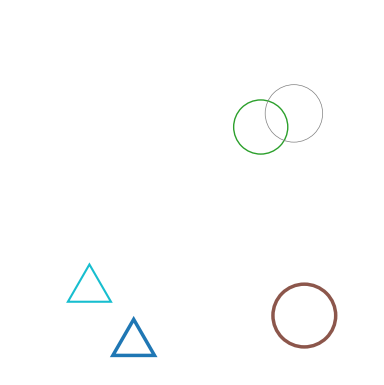[{"shape": "triangle", "thickness": 2.5, "radius": 0.31, "center": [0.347, 0.108]}, {"shape": "circle", "thickness": 1, "radius": 0.35, "center": [0.677, 0.67]}, {"shape": "circle", "thickness": 2.5, "radius": 0.41, "center": [0.79, 0.18]}, {"shape": "circle", "thickness": 0.5, "radius": 0.37, "center": [0.763, 0.705]}, {"shape": "triangle", "thickness": 1.5, "radius": 0.32, "center": [0.232, 0.249]}]